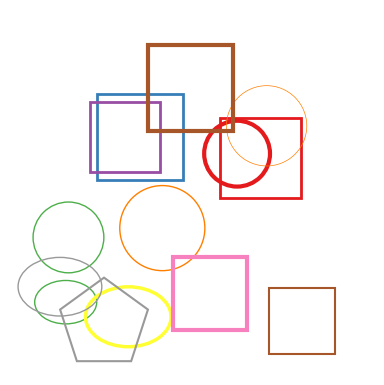[{"shape": "square", "thickness": 2, "radius": 0.52, "center": [0.677, 0.589]}, {"shape": "circle", "thickness": 3, "radius": 0.43, "center": [0.616, 0.601]}, {"shape": "square", "thickness": 2, "radius": 0.56, "center": [0.363, 0.645]}, {"shape": "oval", "thickness": 1, "radius": 0.4, "center": [0.171, 0.215]}, {"shape": "circle", "thickness": 1, "radius": 0.46, "center": [0.178, 0.383]}, {"shape": "square", "thickness": 2, "radius": 0.45, "center": [0.324, 0.645]}, {"shape": "circle", "thickness": 0.5, "radius": 0.52, "center": [0.693, 0.673]}, {"shape": "circle", "thickness": 1, "radius": 0.55, "center": [0.422, 0.407]}, {"shape": "oval", "thickness": 2.5, "radius": 0.56, "center": [0.333, 0.177]}, {"shape": "square", "thickness": 3, "radius": 0.55, "center": [0.495, 0.772]}, {"shape": "square", "thickness": 1.5, "radius": 0.43, "center": [0.784, 0.166]}, {"shape": "square", "thickness": 3, "radius": 0.48, "center": [0.546, 0.238]}, {"shape": "oval", "thickness": 1, "radius": 0.54, "center": [0.156, 0.255]}, {"shape": "pentagon", "thickness": 1.5, "radius": 0.6, "center": [0.27, 0.159]}]